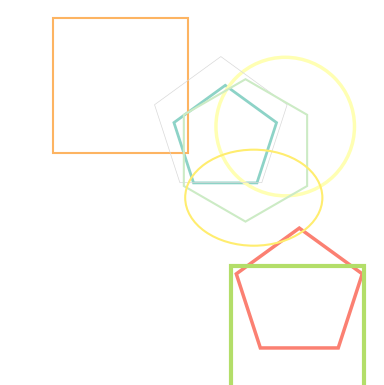[{"shape": "pentagon", "thickness": 2, "radius": 0.7, "center": [0.585, 0.638]}, {"shape": "circle", "thickness": 2.5, "radius": 0.9, "center": [0.741, 0.671]}, {"shape": "pentagon", "thickness": 2.5, "radius": 0.86, "center": [0.777, 0.235]}, {"shape": "square", "thickness": 1.5, "radius": 0.88, "center": [0.313, 0.777]}, {"shape": "square", "thickness": 3, "radius": 0.86, "center": [0.774, 0.137]}, {"shape": "pentagon", "thickness": 0.5, "radius": 0.91, "center": [0.574, 0.672]}, {"shape": "hexagon", "thickness": 1.5, "radius": 0.92, "center": [0.638, 0.609]}, {"shape": "oval", "thickness": 1.5, "radius": 0.89, "center": [0.659, 0.487]}]